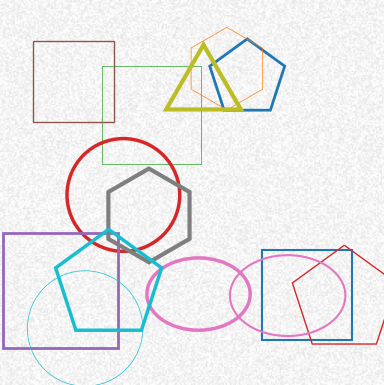[{"shape": "pentagon", "thickness": 2, "radius": 0.51, "center": [0.642, 0.797]}, {"shape": "square", "thickness": 1.5, "radius": 0.59, "center": [0.797, 0.234]}, {"shape": "hexagon", "thickness": 0.5, "radius": 0.54, "center": [0.589, 0.822]}, {"shape": "square", "thickness": 0.5, "radius": 0.64, "center": [0.394, 0.701]}, {"shape": "pentagon", "thickness": 1, "radius": 0.71, "center": [0.894, 0.221]}, {"shape": "circle", "thickness": 2.5, "radius": 0.73, "center": [0.32, 0.494]}, {"shape": "square", "thickness": 2, "radius": 0.74, "center": [0.158, 0.246]}, {"shape": "square", "thickness": 1, "radius": 0.53, "center": [0.192, 0.787]}, {"shape": "oval", "thickness": 2.5, "radius": 0.67, "center": [0.516, 0.236]}, {"shape": "oval", "thickness": 1.5, "radius": 0.75, "center": [0.747, 0.232]}, {"shape": "hexagon", "thickness": 3, "radius": 0.61, "center": [0.387, 0.44]}, {"shape": "triangle", "thickness": 3, "radius": 0.56, "center": [0.529, 0.772]}, {"shape": "circle", "thickness": 0.5, "radius": 0.75, "center": [0.221, 0.147]}, {"shape": "pentagon", "thickness": 2.5, "radius": 0.72, "center": [0.282, 0.259]}]